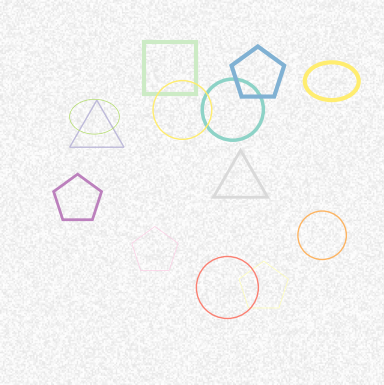[{"shape": "circle", "thickness": 2.5, "radius": 0.4, "center": [0.605, 0.715]}, {"shape": "pentagon", "thickness": 0.5, "radius": 0.34, "center": [0.685, 0.255]}, {"shape": "triangle", "thickness": 1, "radius": 0.41, "center": [0.252, 0.658]}, {"shape": "circle", "thickness": 1, "radius": 0.4, "center": [0.591, 0.253]}, {"shape": "pentagon", "thickness": 3, "radius": 0.36, "center": [0.67, 0.807]}, {"shape": "circle", "thickness": 1, "radius": 0.31, "center": [0.837, 0.389]}, {"shape": "oval", "thickness": 0.5, "radius": 0.32, "center": [0.245, 0.697]}, {"shape": "pentagon", "thickness": 0.5, "radius": 0.32, "center": [0.402, 0.349]}, {"shape": "triangle", "thickness": 2, "radius": 0.41, "center": [0.625, 0.528]}, {"shape": "pentagon", "thickness": 2, "radius": 0.33, "center": [0.202, 0.482]}, {"shape": "square", "thickness": 3, "radius": 0.34, "center": [0.442, 0.822]}, {"shape": "circle", "thickness": 1, "radius": 0.38, "center": [0.474, 0.714]}, {"shape": "oval", "thickness": 3, "radius": 0.35, "center": [0.862, 0.789]}]